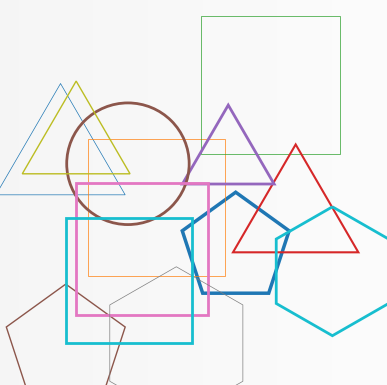[{"shape": "pentagon", "thickness": 2.5, "radius": 0.72, "center": [0.608, 0.356]}, {"shape": "triangle", "thickness": 0.5, "radius": 0.96, "center": [0.156, 0.59]}, {"shape": "square", "thickness": 0.5, "radius": 0.89, "center": [0.404, 0.461]}, {"shape": "square", "thickness": 0.5, "radius": 0.9, "center": [0.698, 0.778]}, {"shape": "triangle", "thickness": 1.5, "radius": 0.93, "center": [0.763, 0.438]}, {"shape": "triangle", "thickness": 2, "radius": 0.68, "center": [0.589, 0.59]}, {"shape": "circle", "thickness": 2, "radius": 0.79, "center": [0.33, 0.575]}, {"shape": "pentagon", "thickness": 1, "radius": 0.81, "center": [0.17, 0.101]}, {"shape": "square", "thickness": 2, "radius": 0.85, "center": [0.366, 0.353]}, {"shape": "hexagon", "thickness": 0.5, "radius": 0.99, "center": [0.455, 0.109]}, {"shape": "triangle", "thickness": 1, "radius": 0.8, "center": [0.197, 0.629]}, {"shape": "square", "thickness": 2, "radius": 0.81, "center": [0.332, 0.272]}, {"shape": "hexagon", "thickness": 2, "radius": 0.84, "center": [0.858, 0.295]}]